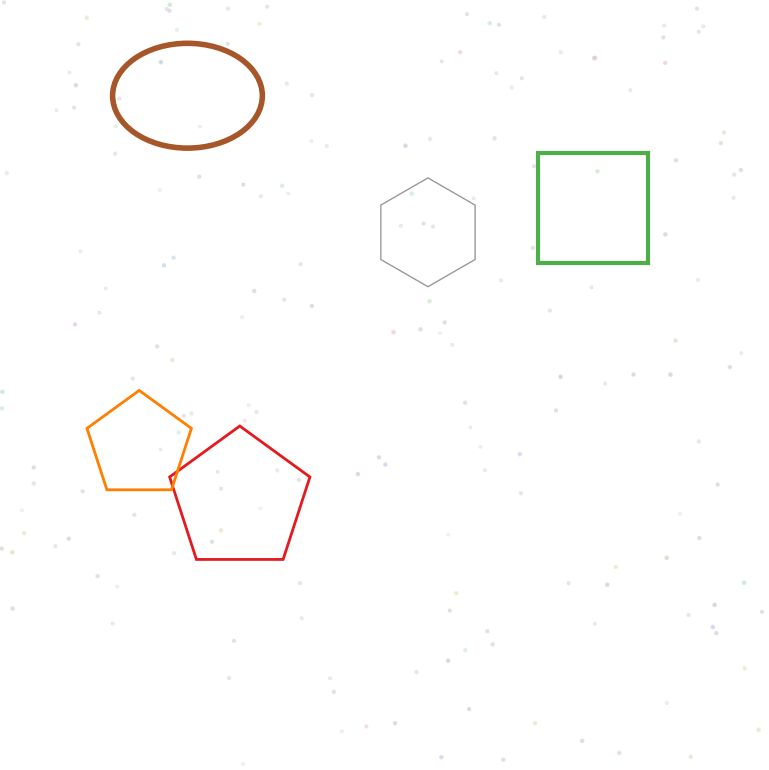[{"shape": "pentagon", "thickness": 1, "radius": 0.48, "center": [0.311, 0.351]}, {"shape": "square", "thickness": 1.5, "radius": 0.36, "center": [0.77, 0.73]}, {"shape": "pentagon", "thickness": 1, "radius": 0.36, "center": [0.181, 0.422]}, {"shape": "oval", "thickness": 2, "radius": 0.49, "center": [0.243, 0.876]}, {"shape": "hexagon", "thickness": 0.5, "radius": 0.35, "center": [0.556, 0.698]}]